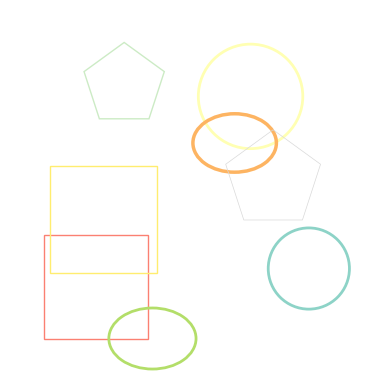[{"shape": "circle", "thickness": 2, "radius": 0.53, "center": [0.802, 0.303]}, {"shape": "circle", "thickness": 2, "radius": 0.68, "center": [0.651, 0.75]}, {"shape": "square", "thickness": 1, "radius": 0.68, "center": [0.249, 0.254]}, {"shape": "oval", "thickness": 2.5, "radius": 0.54, "center": [0.609, 0.629]}, {"shape": "oval", "thickness": 2, "radius": 0.57, "center": [0.396, 0.121]}, {"shape": "pentagon", "thickness": 0.5, "radius": 0.65, "center": [0.709, 0.533]}, {"shape": "pentagon", "thickness": 1, "radius": 0.55, "center": [0.323, 0.78]}, {"shape": "square", "thickness": 1, "radius": 0.69, "center": [0.268, 0.43]}]